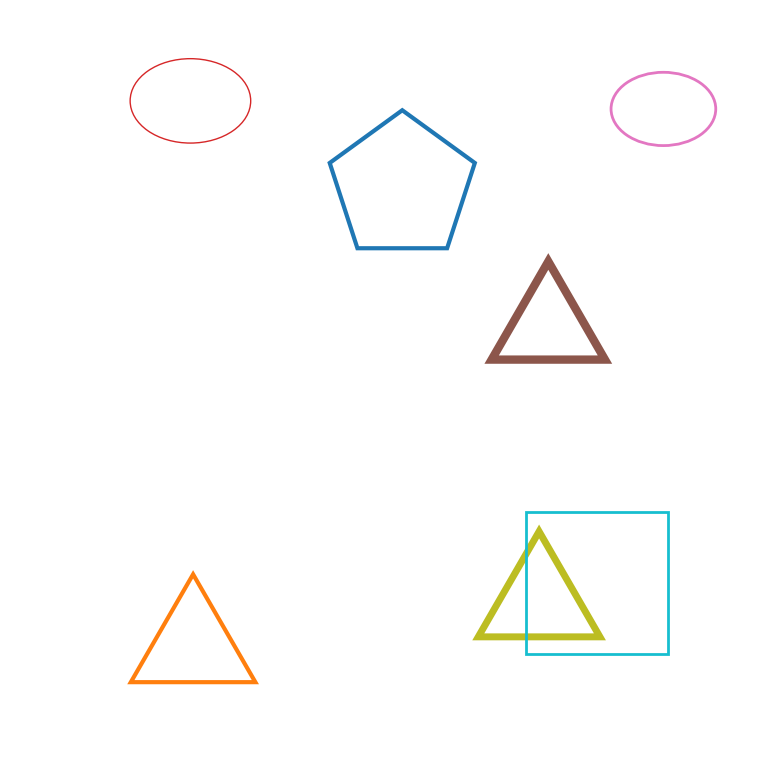[{"shape": "pentagon", "thickness": 1.5, "radius": 0.5, "center": [0.522, 0.758]}, {"shape": "triangle", "thickness": 1.5, "radius": 0.47, "center": [0.251, 0.161]}, {"shape": "oval", "thickness": 0.5, "radius": 0.39, "center": [0.247, 0.869]}, {"shape": "triangle", "thickness": 3, "radius": 0.42, "center": [0.712, 0.575]}, {"shape": "oval", "thickness": 1, "radius": 0.34, "center": [0.862, 0.859]}, {"shape": "triangle", "thickness": 2.5, "radius": 0.46, "center": [0.7, 0.219]}, {"shape": "square", "thickness": 1, "radius": 0.46, "center": [0.776, 0.243]}]